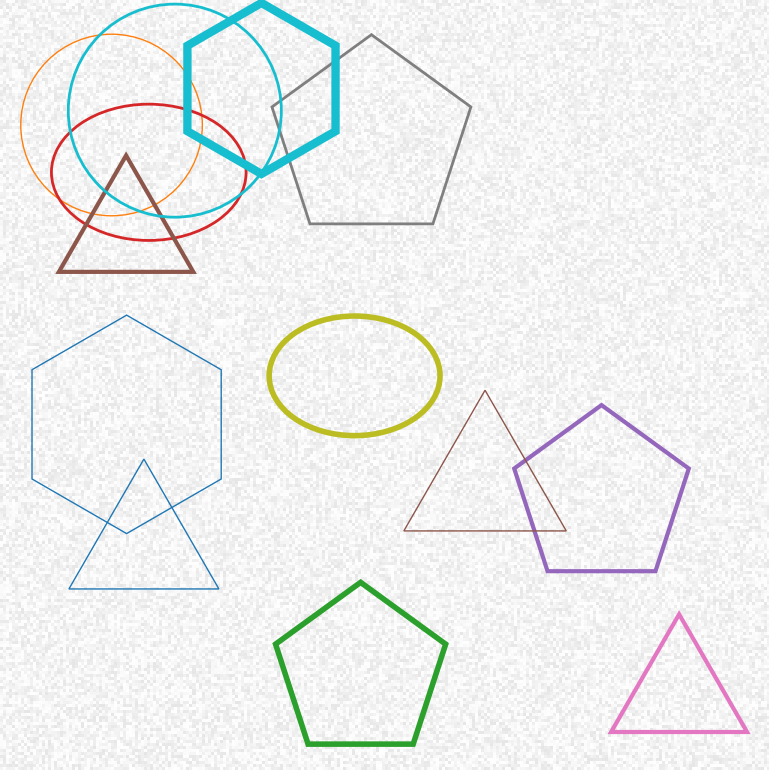[{"shape": "hexagon", "thickness": 0.5, "radius": 0.71, "center": [0.164, 0.449]}, {"shape": "triangle", "thickness": 0.5, "radius": 0.56, "center": [0.187, 0.291]}, {"shape": "circle", "thickness": 0.5, "radius": 0.59, "center": [0.145, 0.838]}, {"shape": "pentagon", "thickness": 2, "radius": 0.58, "center": [0.468, 0.128]}, {"shape": "oval", "thickness": 1, "radius": 0.63, "center": [0.193, 0.776]}, {"shape": "pentagon", "thickness": 1.5, "radius": 0.6, "center": [0.781, 0.355]}, {"shape": "triangle", "thickness": 0.5, "radius": 0.61, "center": [0.63, 0.371]}, {"shape": "triangle", "thickness": 1.5, "radius": 0.5, "center": [0.164, 0.697]}, {"shape": "triangle", "thickness": 1.5, "radius": 0.51, "center": [0.882, 0.1]}, {"shape": "pentagon", "thickness": 1, "radius": 0.68, "center": [0.482, 0.819]}, {"shape": "oval", "thickness": 2, "radius": 0.55, "center": [0.461, 0.512]}, {"shape": "circle", "thickness": 1, "radius": 0.69, "center": [0.227, 0.856]}, {"shape": "hexagon", "thickness": 3, "radius": 0.56, "center": [0.34, 0.885]}]